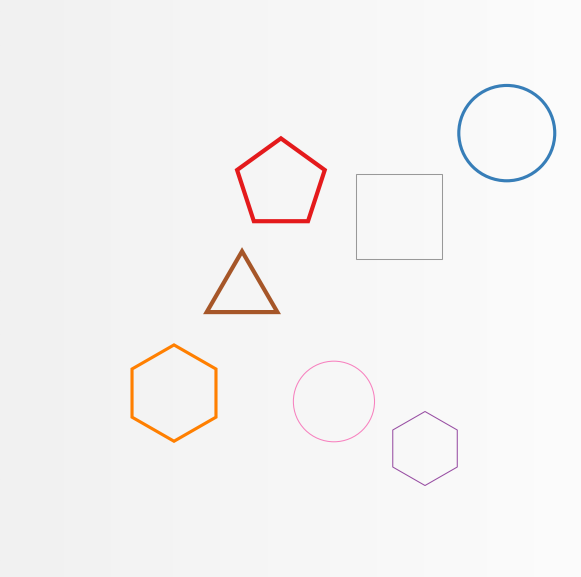[{"shape": "pentagon", "thickness": 2, "radius": 0.4, "center": [0.483, 0.68]}, {"shape": "circle", "thickness": 1.5, "radius": 0.41, "center": [0.872, 0.769]}, {"shape": "hexagon", "thickness": 0.5, "radius": 0.32, "center": [0.731, 0.222]}, {"shape": "hexagon", "thickness": 1.5, "radius": 0.42, "center": [0.299, 0.318]}, {"shape": "triangle", "thickness": 2, "radius": 0.35, "center": [0.416, 0.494]}, {"shape": "circle", "thickness": 0.5, "radius": 0.35, "center": [0.575, 0.304]}, {"shape": "square", "thickness": 0.5, "radius": 0.37, "center": [0.686, 0.624]}]